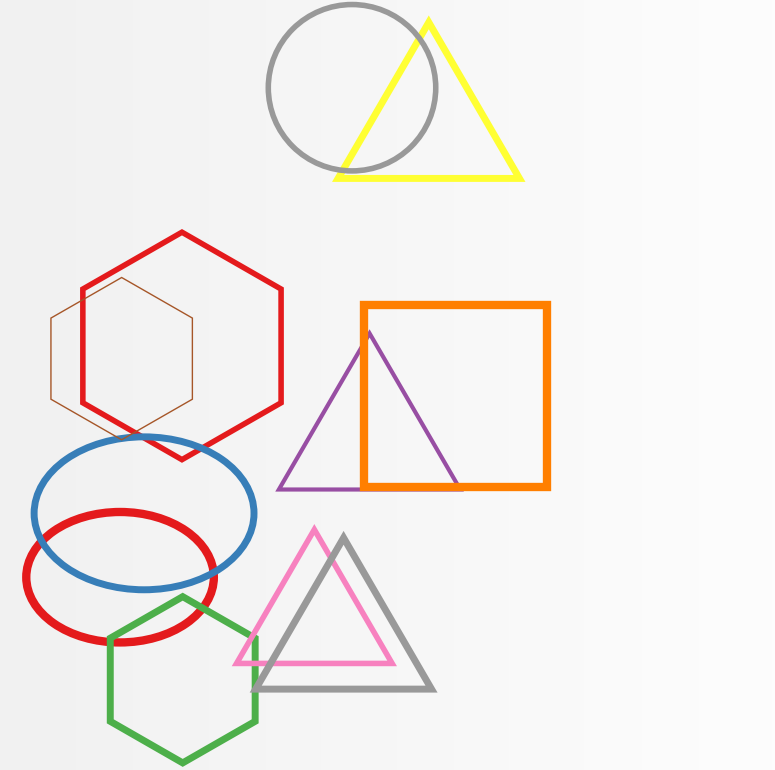[{"shape": "hexagon", "thickness": 2, "radius": 0.74, "center": [0.235, 0.551]}, {"shape": "oval", "thickness": 3, "radius": 0.61, "center": [0.155, 0.25]}, {"shape": "oval", "thickness": 2.5, "radius": 0.71, "center": [0.186, 0.333]}, {"shape": "hexagon", "thickness": 2.5, "radius": 0.54, "center": [0.236, 0.117]}, {"shape": "triangle", "thickness": 1.5, "radius": 0.68, "center": [0.477, 0.432]}, {"shape": "square", "thickness": 3, "radius": 0.59, "center": [0.587, 0.485]}, {"shape": "triangle", "thickness": 2.5, "radius": 0.68, "center": [0.553, 0.836]}, {"shape": "hexagon", "thickness": 0.5, "radius": 0.53, "center": [0.157, 0.534]}, {"shape": "triangle", "thickness": 2, "radius": 0.58, "center": [0.406, 0.196]}, {"shape": "triangle", "thickness": 2.5, "radius": 0.65, "center": [0.443, 0.171]}, {"shape": "circle", "thickness": 2, "radius": 0.54, "center": [0.454, 0.886]}]